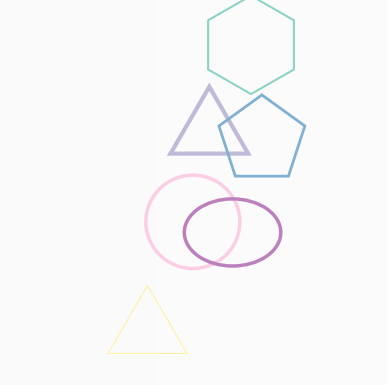[{"shape": "hexagon", "thickness": 1.5, "radius": 0.64, "center": [0.648, 0.883]}, {"shape": "triangle", "thickness": 3, "radius": 0.58, "center": [0.54, 0.659]}, {"shape": "pentagon", "thickness": 2, "radius": 0.58, "center": [0.676, 0.637]}, {"shape": "circle", "thickness": 2.5, "radius": 0.61, "center": [0.498, 0.424]}, {"shape": "oval", "thickness": 2.5, "radius": 0.62, "center": [0.6, 0.396]}, {"shape": "triangle", "thickness": 0.5, "radius": 0.59, "center": [0.381, 0.141]}]